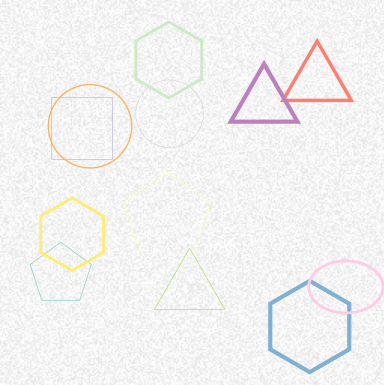[{"shape": "pentagon", "thickness": 0.5, "radius": 0.42, "center": [0.158, 0.287]}, {"shape": "pentagon", "thickness": 0.5, "radius": 0.59, "center": [0.434, 0.437]}, {"shape": "square", "thickness": 0.5, "radius": 0.4, "center": [0.212, 0.668]}, {"shape": "triangle", "thickness": 2.5, "radius": 0.51, "center": [0.824, 0.791]}, {"shape": "hexagon", "thickness": 3, "radius": 0.59, "center": [0.805, 0.152]}, {"shape": "circle", "thickness": 1, "radius": 0.54, "center": [0.234, 0.672]}, {"shape": "triangle", "thickness": 0.5, "radius": 0.53, "center": [0.493, 0.249]}, {"shape": "oval", "thickness": 2, "radius": 0.48, "center": [0.898, 0.255]}, {"shape": "circle", "thickness": 0.5, "radius": 0.44, "center": [0.44, 0.704]}, {"shape": "triangle", "thickness": 3, "radius": 0.5, "center": [0.686, 0.734]}, {"shape": "hexagon", "thickness": 2, "radius": 0.49, "center": [0.438, 0.844]}, {"shape": "hexagon", "thickness": 2, "radius": 0.47, "center": [0.187, 0.392]}]